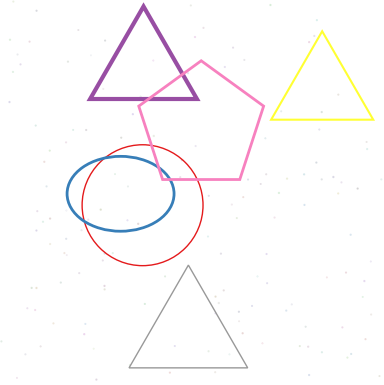[{"shape": "circle", "thickness": 1, "radius": 0.79, "center": [0.37, 0.467]}, {"shape": "oval", "thickness": 2, "radius": 0.69, "center": [0.313, 0.497]}, {"shape": "triangle", "thickness": 3, "radius": 0.8, "center": [0.373, 0.823]}, {"shape": "triangle", "thickness": 1.5, "radius": 0.77, "center": [0.837, 0.766]}, {"shape": "pentagon", "thickness": 2, "radius": 0.85, "center": [0.523, 0.672]}, {"shape": "triangle", "thickness": 1, "radius": 0.89, "center": [0.489, 0.133]}]